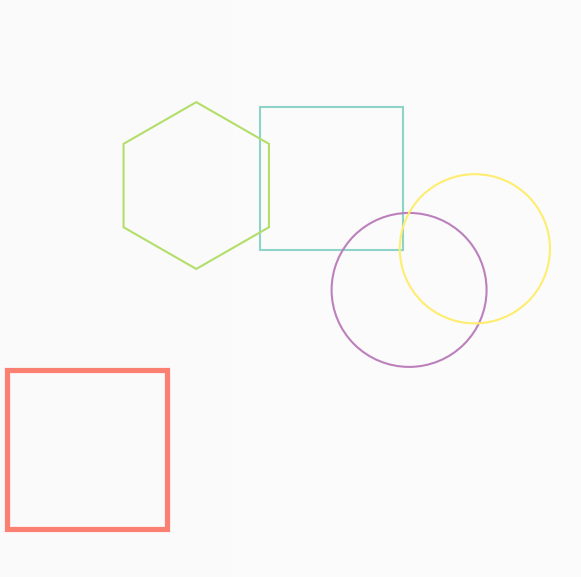[{"shape": "square", "thickness": 1, "radius": 0.62, "center": [0.57, 0.69]}, {"shape": "square", "thickness": 2.5, "radius": 0.69, "center": [0.15, 0.221]}, {"shape": "hexagon", "thickness": 1, "radius": 0.72, "center": [0.338, 0.678]}, {"shape": "circle", "thickness": 1, "radius": 0.67, "center": [0.704, 0.497]}, {"shape": "circle", "thickness": 1, "radius": 0.65, "center": [0.817, 0.568]}]